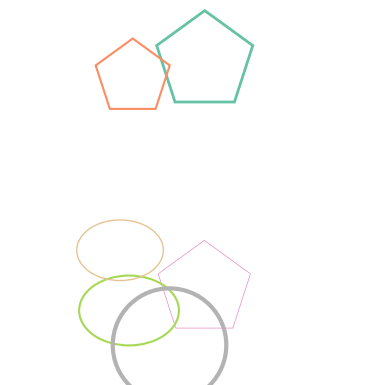[{"shape": "pentagon", "thickness": 2, "radius": 0.66, "center": [0.532, 0.841]}, {"shape": "pentagon", "thickness": 1.5, "radius": 0.51, "center": [0.345, 0.799]}, {"shape": "pentagon", "thickness": 0.5, "radius": 0.63, "center": [0.531, 0.25]}, {"shape": "oval", "thickness": 1.5, "radius": 0.65, "center": [0.335, 0.194]}, {"shape": "oval", "thickness": 1, "radius": 0.56, "center": [0.312, 0.35]}, {"shape": "circle", "thickness": 3, "radius": 0.74, "center": [0.44, 0.104]}]